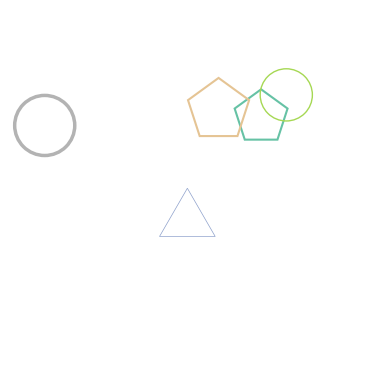[{"shape": "pentagon", "thickness": 1.5, "radius": 0.36, "center": [0.678, 0.696]}, {"shape": "triangle", "thickness": 0.5, "radius": 0.42, "center": [0.487, 0.428]}, {"shape": "circle", "thickness": 1, "radius": 0.34, "center": [0.744, 0.754]}, {"shape": "pentagon", "thickness": 1.5, "radius": 0.42, "center": [0.568, 0.714]}, {"shape": "circle", "thickness": 2.5, "radius": 0.39, "center": [0.116, 0.674]}]